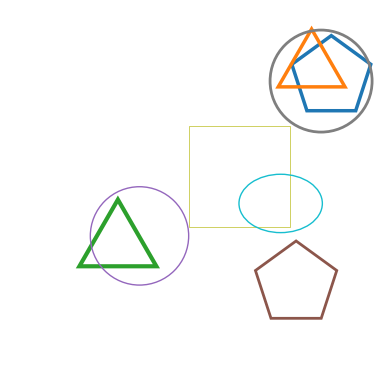[{"shape": "pentagon", "thickness": 2.5, "radius": 0.54, "center": [0.861, 0.8]}, {"shape": "triangle", "thickness": 2.5, "radius": 0.5, "center": [0.809, 0.824]}, {"shape": "triangle", "thickness": 3, "radius": 0.58, "center": [0.306, 0.366]}, {"shape": "circle", "thickness": 1, "radius": 0.64, "center": [0.362, 0.387]}, {"shape": "pentagon", "thickness": 2, "radius": 0.56, "center": [0.769, 0.263]}, {"shape": "circle", "thickness": 2, "radius": 0.66, "center": [0.834, 0.789]}, {"shape": "square", "thickness": 0.5, "radius": 0.65, "center": [0.623, 0.542]}, {"shape": "oval", "thickness": 1, "radius": 0.54, "center": [0.729, 0.472]}]